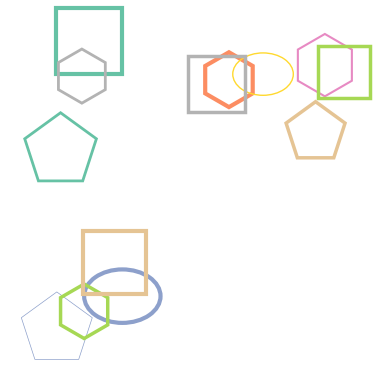[{"shape": "pentagon", "thickness": 2, "radius": 0.49, "center": [0.157, 0.609]}, {"shape": "square", "thickness": 3, "radius": 0.43, "center": [0.231, 0.894]}, {"shape": "hexagon", "thickness": 3, "radius": 0.36, "center": [0.595, 0.793]}, {"shape": "pentagon", "thickness": 0.5, "radius": 0.48, "center": [0.148, 0.145]}, {"shape": "oval", "thickness": 3, "radius": 0.5, "center": [0.318, 0.231]}, {"shape": "hexagon", "thickness": 1.5, "radius": 0.41, "center": [0.844, 0.831]}, {"shape": "hexagon", "thickness": 2.5, "radius": 0.35, "center": [0.219, 0.192]}, {"shape": "square", "thickness": 2.5, "radius": 0.34, "center": [0.893, 0.813]}, {"shape": "oval", "thickness": 1, "radius": 0.39, "center": [0.683, 0.808]}, {"shape": "square", "thickness": 3, "radius": 0.41, "center": [0.296, 0.318]}, {"shape": "pentagon", "thickness": 2.5, "radius": 0.4, "center": [0.82, 0.655]}, {"shape": "square", "thickness": 2.5, "radius": 0.37, "center": [0.562, 0.782]}, {"shape": "hexagon", "thickness": 2, "radius": 0.35, "center": [0.213, 0.802]}]